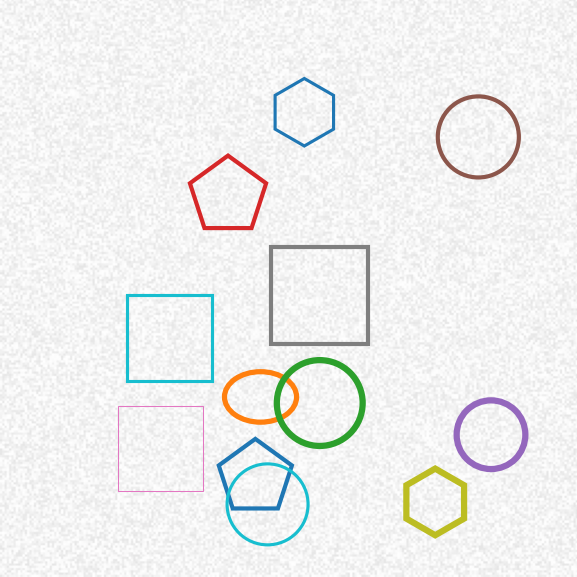[{"shape": "hexagon", "thickness": 1.5, "radius": 0.29, "center": [0.527, 0.805]}, {"shape": "pentagon", "thickness": 2, "radius": 0.33, "center": [0.442, 0.173]}, {"shape": "oval", "thickness": 2.5, "radius": 0.31, "center": [0.451, 0.312]}, {"shape": "circle", "thickness": 3, "radius": 0.37, "center": [0.554, 0.301]}, {"shape": "pentagon", "thickness": 2, "radius": 0.35, "center": [0.395, 0.66]}, {"shape": "circle", "thickness": 3, "radius": 0.3, "center": [0.85, 0.246]}, {"shape": "circle", "thickness": 2, "radius": 0.35, "center": [0.828, 0.762]}, {"shape": "square", "thickness": 0.5, "radius": 0.37, "center": [0.277, 0.223]}, {"shape": "square", "thickness": 2, "radius": 0.42, "center": [0.554, 0.487]}, {"shape": "hexagon", "thickness": 3, "radius": 0.29, "center": [0.754, 0.13]}, {"shape": "circle", "thickness": 1.5, "radius": 0.35, "center": [0.463, 0.126]}, {"shape": "square", "thickness": 1.5, "radius": 0.37, "center": [0.294, 0.414]}]